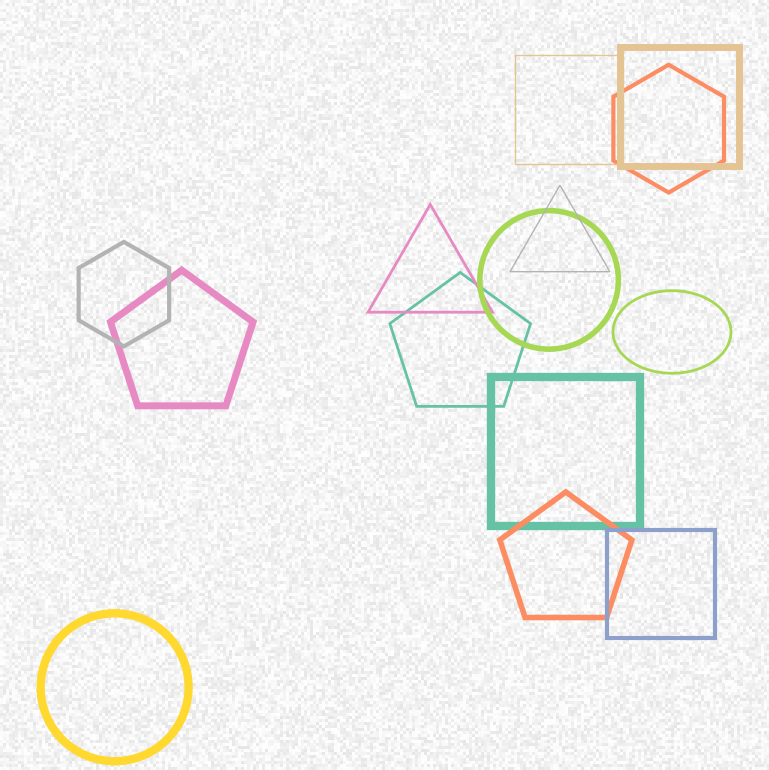[{"shape": "square", "thickness": 3, "radius": 0.48, "center": [0.734, 0.413]}, {"shape": "pentagon", "thickness": 1, "radius": 0.48, "center": [0.598, 0.55]}, {"shape": "hexagon", "thickness": 1.5, "radius": 0.41, "center": [0.868, 0.833]}, {"shape": "pentagon", "thickness": 2, "radius": 0.45, "center": [0.735, 0.271]}, {"shape": "square", "thickness": 1.5, "radius": 0.35, "center": [0.858, 0.241]}, {"shape": "pentagon", "thickness": 2.5, "radius": 0.49, "center": [0.236, 0.552]}, {"shape": "triangle", "thickness": 1, "radius": 0.47, "center": [0.559, 0.641]}, {"shape": "circle", "thickness": 2, "radius": 0.45, "center": [0.713, 0.637]}, {"shape": "oval", "thickness": 1, "radius": 0.38, "center": [0.873, 0.569]}, {"shape": "circle", "thickness": 3, "radius": 0.48, "center": [0.149, 0.107]}, {"shape": "square", "thickness": 0.5, "radius": 0.35, "center": [0.739, 0.858]}, {"shape": "square", "thickness": 2.5, "radius": 0.39, "center": [0.882, 0.862]}, {"shape": "triangle", "thickness": 0.5, "radius": 0.37, "center": [0.727, 0.685]}, {"shape": "hexagon", "thickness": 1.5, "radius": 0.34, "center": [0.161, 0.618]}]